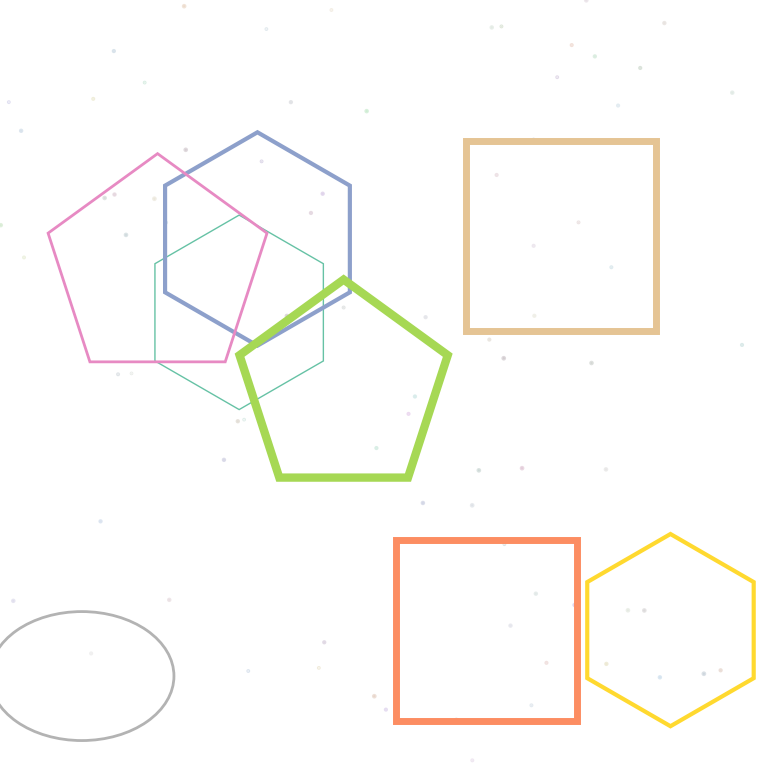[{"shape": "hexagon", "thickness": 0.5, "radius": 0.63, "center": [0.311, 0.594]}, {"shape": "square", "thickness": 2.5, "radius": 0.59, "center": [0.632, 0.181]}, {"shape": "hexagon", "thickness": 1.5, "radius": 0.69, "center": [0.334, 0.69]}, {"shape": "pentagon", "thickness": 1, "radius": 0.75, "center": [0.205, 0.651]}, {"shape": "pentagon", "thickness": 3, "radius": 0.71, "center": [0.446, 0.495]}, {"shape": "hexagon", "thickness": 1.5, "radius": 0.62, "center": [0.871, 0.182]}, {"shape": "square", "thickness": 2.5, "radius": 0.62, "center": [0.728, 0.693]}, {"shape": "oval", "thickness": 1, "radius": 0.6, "center": [0.106, 0.122]}]